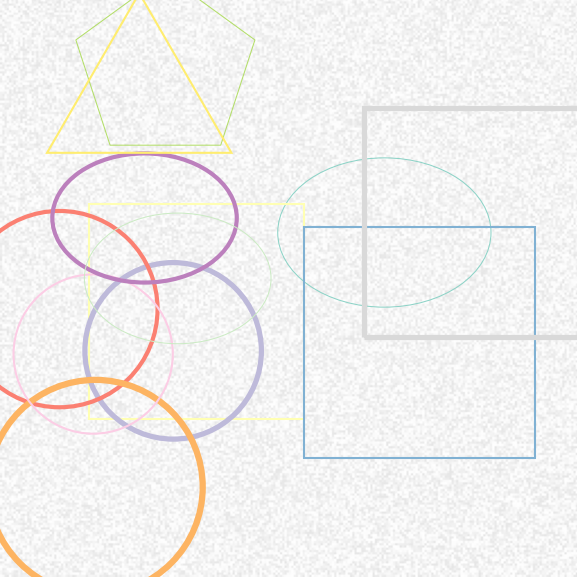[{"shape": "oval", "thickness": 0.5, "radius": 0.92, "center": [0.666, 0.597]}, {"shape": "square", "thickness": 1, "radius": 0.93, "center": [0.341, 0.459]}, {"shape": "circle", "thickness": 2.5, "radius": 0.76, "center": [0.3, 0.392]}, {"shape": "circle", "thickness": 2, "radius": 0.85, "center": [0.103, 0.464]}, {"shape": "square", "thickness": 1, "radius": 1.0, "center": [0.726, 0.406]}, {"shape": "circle", "thickness": 3, "radius": 0.93, "center": [0.165, 0.156]}, {"shape": "pentagon", "thickness": 0.5, "radius": 0.82, "center": [0.286, 0.88]}, {"shape": "circle", "thickness": 1, "radius": 0.69, "center": [0.161, 0.386]}, {"shape": "square", "thickness": 2.5, "radius": 0.99, "center": [0.83, 0.614]}, {"shape": "oval", "thickness": 2, "radius": 0.8, "center": [0.25, 0.622]}, {"shape": "oval", "thickness": 0.5, "radius": 0.81, "center": [0.308, 0.517]}, {"shape": "triangle", "thickness": 1, "radius": 0.92, "center": [0.241, 0.827]}]